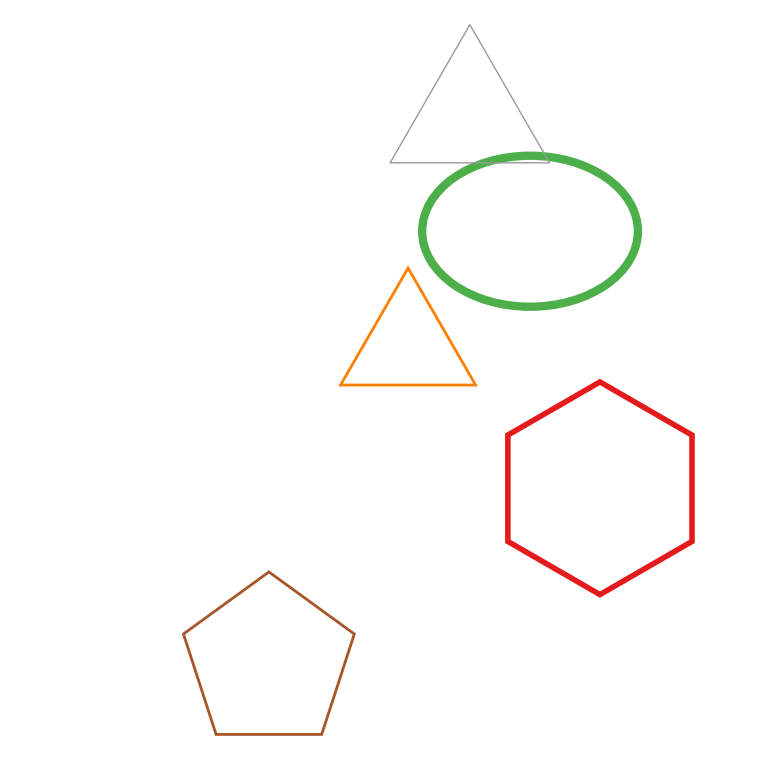[{"shape": "hexagon", "thickness": 2, "radius": 0.69, "center": [0.779, 0.366]}, {"shape": "oval", "thickness": 3, "radius": 0.7, "center": [0.688, 0.7]}, {"shape": "triangle", "thickness": 1, "radius": 0.51, "center": [0.53, 0.551]}, {"shape": "pentagon", "thickness": 1, "radius": 0.58, "center": [0.349, 0.141]}, {"shape": "triangle", "thickness": 0.5, "radius": 0.6, "center": [0.61, 0.848]}]